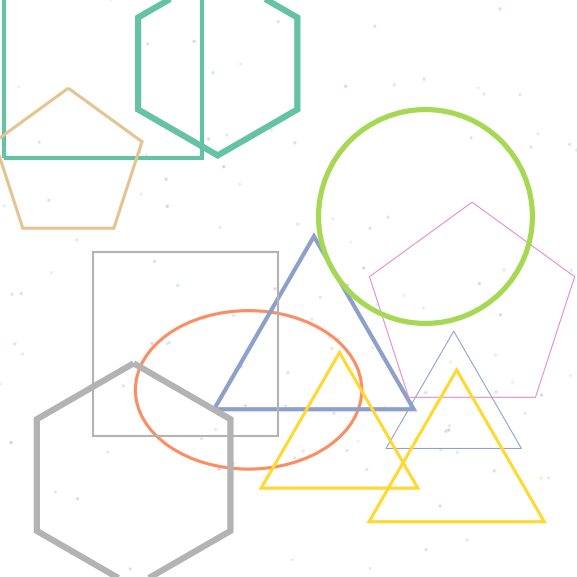[{"shape": "square", "thickness": 2, "radius": 0.86, "center": [0.178, 0.897]}, {"shape": "hexagon", "thickness": 3, "radius": 0.8, "center": [0.377, 0.889]}, {"shape": "oval", "thickness": 1.5, "radius": 0.98, "center": [0.43, 0.324]}, {"shape": "triangle", "thickness": 2, "radius": 1.0, "center": [0.544, 0.39]}, {"shape": "triangle", "thickness": 0.5, "radius": 0.68, "center": [0.786, 0.29]}, {"shape": "pentagon", "thickness": 0.5, "radius": 0.93, "center": [0.817, 0.462]}, {"shape": "circle", "thickness": 2.5, "radius": 0.93, "center": [0.737, 0.624]}, {"shape": "triangle", "thickness": 1.5, "radius": 0.88, "center": [0.791, 0.183]}, {"shape": "triangle", "thickness": 1.5, "radius": 0.78, "center": [0.588, 0.232]}, {"shape": "pentagon", "thickness": 1.5, "radius": 0.67, "center": [0.118, 0.712]}, {"shape": "hexagon", "thickness": 3, "radius": 0.97, "center": [0.231, 0.177]}, {"shape": "square", "thickness": 1, "radius": 0.8, "center": [0.321, 0.403]}]